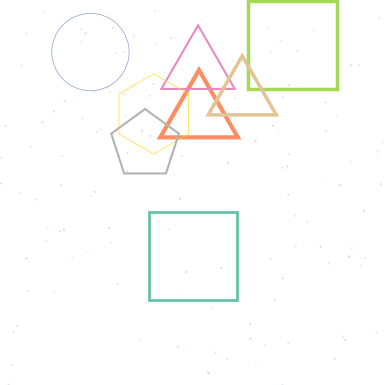[{"shape": "square", "thickness": 2, "radius": 0.57, "center": [0.502, 0.335]}, {"shape": "triangle", "thickness": 3, "radius": 0.58, "center": [0.517, 0.701]}, {"shape": "circle", "thickness": 0.5, "radius": 0.5, "center": [0.235, 0.865]}, {"shape": "triangle", "thickness": 1.5, "radius": 0.55, "center": [0.514, 0.824]}, {"shape": "square", "thickness": 2.5, "radius": 0.57, "center": [0.759, 0.883]}, {"shape": "hexagon", "thickness": 0.5, "radius": 0.52, "center": [0.399, 0.704]}, {"shape": "triangle", "thickness": 2.5, "radius": 0.51, "center": [0.629, 0.753]}, {"shape": "pentagon", "thickness": 1.5, "radius": 0.46, "center": [0.377, 0.624]}]